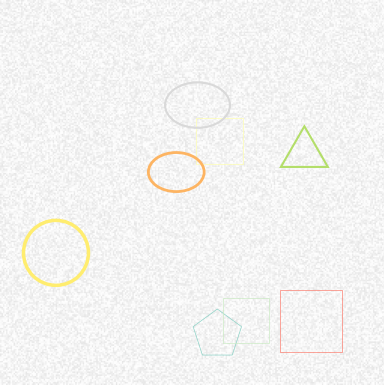[{"shape": "pentagon", "thickness": 0.5, "radius": 0.33, "center": [0.565, 0.131]}, {"shape": "square", "thickness": 0.5, "radius": 0.3, "center": [0.57, 0.634]}, {"shape": "square", "thickness": 0.5, "radius": 0.4, "center": [0.807, 0.166]}, {"shape": "oval", "thickness": 2, "radius": 0.36, "center": [0.458, 0.553]}, {"shape": "triangle", "thickness": 1.5, "radius": 0.35, "center": [0.791, 0.602]}, {"shape": "oval", "thickness": 1.5, "radius": 0.42, "center": [0.513, 0.727]}, {"shape": "square", "thickness": 0.5, "radius": 0.29, "center": [0.639, 0.167]}, {"shape": "circle", "thickness": 2.5, "radius": 0.42, "center": [0.145, 0.343]}]